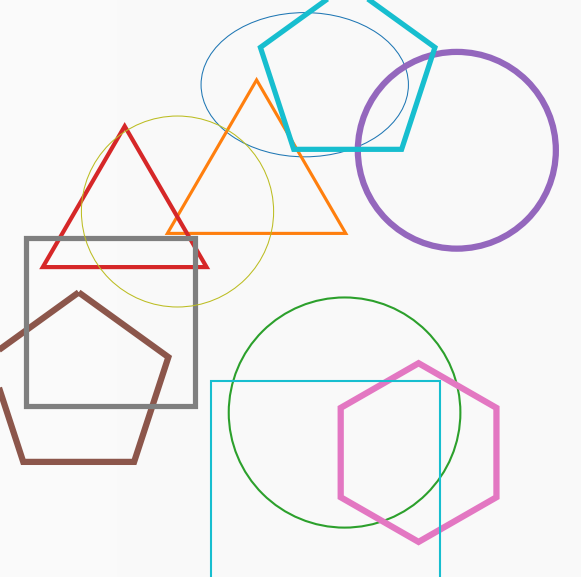[{"shape": "oval", "thickness": 0.5, "radius": 0.89, "center": [0.524, 0.852]}, {"shape": "triangle", "thickness": 1.5, "radius": 0.89, "center": [0.441, 0.684]}, {"shape": "circle", "thickness": 1, "radius": 1.0, "center": [0.593, 0.285]}, {"shape": "triangle", "thickness": 2, "radius": 0.81, "center": [0.215, 0.618]}, {"shape": "circle", "thickness": 3, "radius": 0.85, "center": [0.786, 0.739]}, {"shape": "pentagon", "thickness": 3, "radius": 0.81, "center": [0.135, 0.331]}, {"shape": "hexagon", "thickness": 3, "radius": 0.77, "center": [0.72, 0.215]}, {"shape": "square", "thickness": 2.5, "radius": 0.73, "center": [0.19, 0.442]}, {"shape": "circle", "thickness": 0.5, "radius": 0.83, "center": [0.305, 0.633]}, {"shape": "square", "thickness": 1, "radius": 0.99, "center": [0.56, 0.143]}, {"shape": "pentagon", "thickness": 2.5, "radius": 0.79, "center": [0.598, 0.868]}]